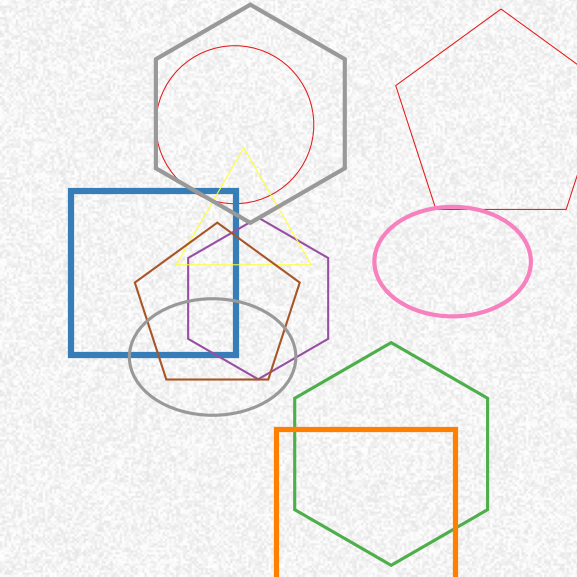[{"shape": "pentagon", "thickness": 0.5, "radius": 0.96, "center": [0.868, 0.792]}, {"shape": "circle", "thickness": 0.5, "radius": 0.68, "center": [0.407, 0.783]}, {"shape": "square", "thickness": 3, "radius": 0.71, "center": [0.266, 0.526]}, {"shape": "hexagon", "thickness": 1.5, "radius": 0.96, "center": [0.677, 0.213]}, {"shape": "hexagon", "thickness": 1, "radius": 0.7, "center": [0.447, 0.482]}, {"shape": "square", "thickness": 2.5, "radius": 0.77, "center": [0.634, 0.101]}, {"shape": "triangle", "thickness": 0.5, "radius": 0.68, "center": [0.422, 0.608]}, {"shape": "pentagon", "thickness": 1, "radius": 0.75, "center": [0.376, 0.463]}, {"shape": "oval", "thickness": 2, "radius": 0.68, "center": [0.784, 0.546]}, {"shape": "hexagon", "thickness": 2, "radius": 0.94, "center": [0.433, 0.802]}, {"shape": "oval", "thickness": 1.5, "radius": 0.72, "center": [0.368, 0.381]}]